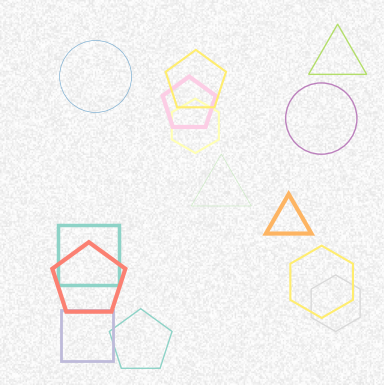[{"shape": "pentagon", "thickness": 1, "radius": 0.43, "center": [0.365, 0.113]}, {"shape": "square", "thickness": 2.5, "radius": 0.39, "center": [0.23, 0.338]}, {"shape": "hexagon", "thickness": 1.5, "radius": 0.35, "center": [0.507, 0.673]}, {"shape": "square", "thickness": 2, "radius": 0.34, "center": [0.226, 0.129]}, {"shape": "pentagon", "thickness": 3, "radius": 0.5, "center": [0.231, 0.271]}, {"shape": "circle", "thickness": 0.5, "radius": 0.47, "center": [0.248, 0.801]}, {"shape": "triangle", "thickness": 3, "radius": 0.34, "center": [0.75, 0.428]}, {"shape": "triangle", "thickness": 1, "radius": 0.44, "center": [0.877, 0.85]}, {"shape": "pentagon", "thickness": 3, "radius": 0.36, "center": [0.491, 0.729]}, {"shape": "hexagon", "thickness": 1, "radius": 0.37, "center": [0.872, 0.212]}, {"shape": "circle", "thickness": 1, "radius": 0.46, "center": [0.835, 0.692]}, {"shape": "triangle", "thickness": 0.5, "radius": 0.45, "center": [0.575, 0.51]}, {"shape": "hexagon", "thickness": 1.5, "radius": 0.47, "center": [0.835, 0.268]}, {"shape": "pentagon", "thickness": 1.5, "radius": 0.41, "center": [0.509, 0.788]}]